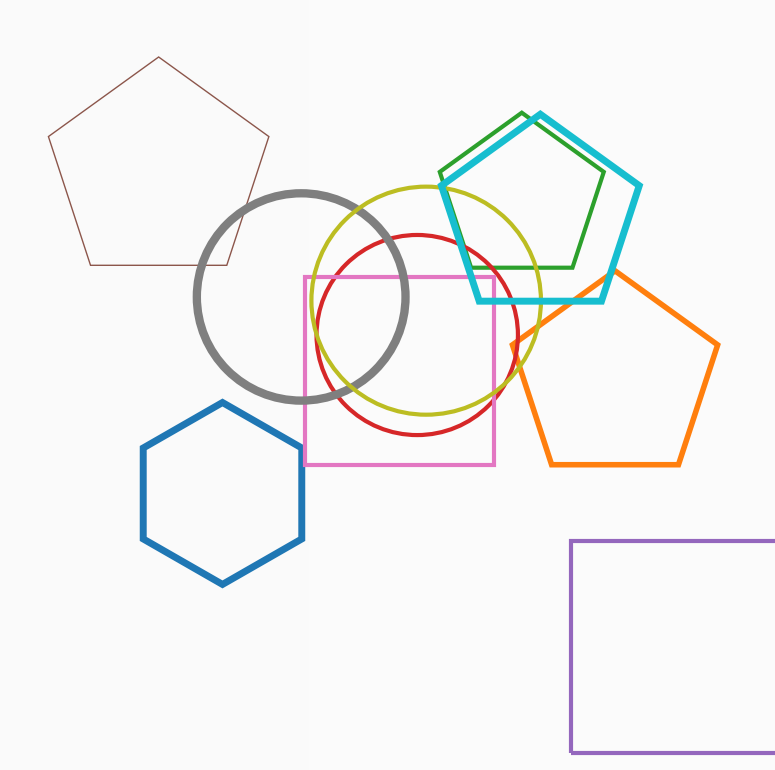[{"shape": "hexagon", "thickness": 2.5, "radius": 0.59, "center": [0.287, 0.359]}, {"shape": "pentagon", "thickness": 2, "radius": 0.7, "center": [0.794, 0.509]}, {"shape": "pentagon", "thickness": 1.5, "radius": 0.56, "center": [0.673, 0.742]}, {"shape": "circle", "thickness": 1.5, "radius": 0.65, "center": [0.538, 0.565]}, {"shape": "square", "thickness": 1.5, "radius": 0.69, "center": [0.874, 0.159]}, {"shape": "pentagon", "thickness": 0.5, "radius": 0.75, "center": [0.205, 0.776]}, {"shape": "square", "thickness": 1.5, "radius": 0.61, "center": [0.515, 0.518]}, {"shape": "circle", "thickness": 3, "radius": 0.67, "center": [0.389, 0.614]}, {"shape": "circle", "thickness": 1.5, "radius": 0.74, "center": [0.55, 0.61]}, {"shape": "pentagon", "thickness": 2.5, "radius": 0.67, "center": [0.697, 0.717]}]